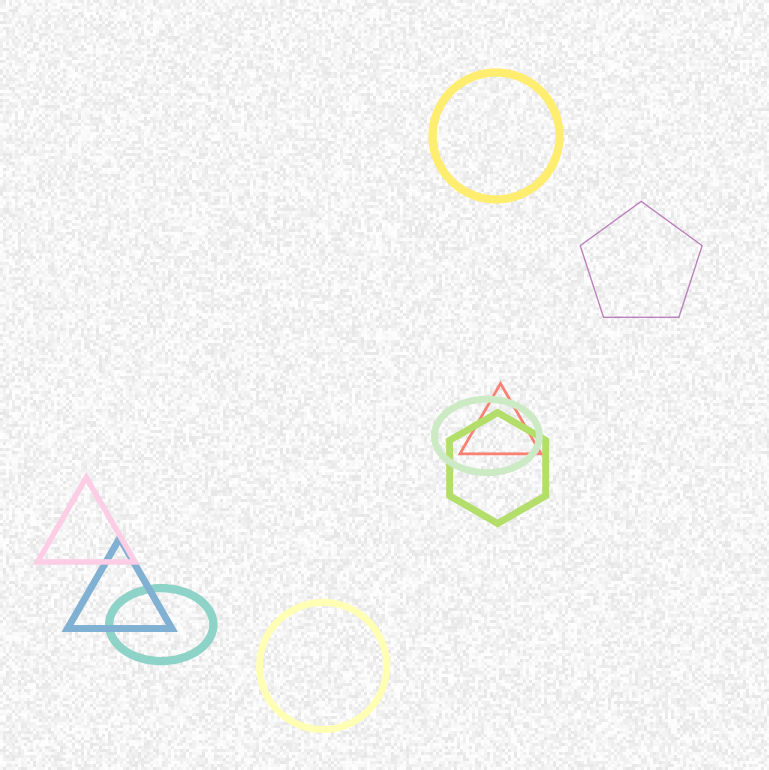[{"shape": "oval", "thickness": 3, "radius": 0.34, "center": [0.209, 0.189]}, {"shape": "circle", "thickness": 2.5, "radius": 0.41, "center": [0.42, 0.135]}, {"shape": "triangle", "thickness": 1, "radius": 0.3, "center": [0.65, 0.441]}, {"shape": "triangle", "thickness": 2.5, "radius": 0.39, "center": [0.155, 0.223]}, {"shape": "hexagon", "thickness": 2.5, "radius": 0.36, "center": [0.646, 0.392]}, {"shape": "triangle", "thickness": 2, "radius": 0.37, "center": [0.112, 0.307]}, {"shape": "pentagon", "thickness": 0.5, "radius": 0.42, "center": [0.833, 0.655]}, {"shape": "oval", "thickness": 2.5, "radius": 0.34, "center": [0.632, 0.434]}, {"shape": "circle", "thickness": 3, "radius": 0.41, "center": [0.644, 0.823]}]